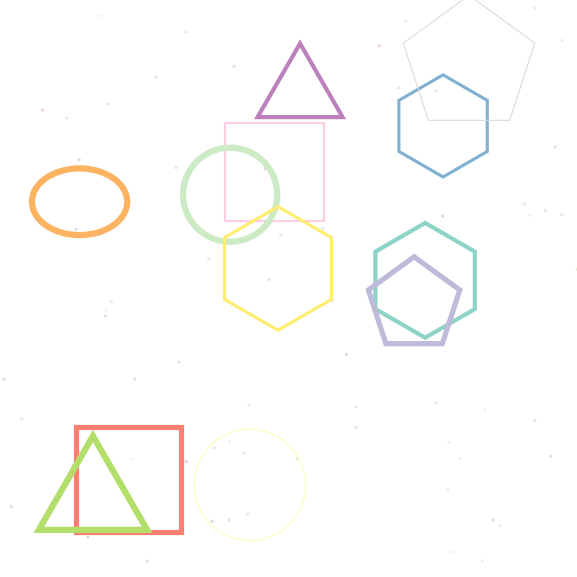[{"shape": "hexagon", "thickness": 2, "radius": 0.5, "center": [0.736, 0.514]}, {"shape": "circle", "thickness": 0.5, "radius": 0.48, "center": [0.433, 0.16]}, {"shape": "pentagon", "thickness": 2.5, "radius": 0.42, "center": [0.717, 0.471]}, {"shape": "square", "thickness": 2.5, "radius": 0.45, "center": [0.223, 0.169]}, {"shape": "hexagon", "thickness": 1.5, "radius": 0.44, "center": [0.767, 0.781]}, {"shape": "oval", "thickness": 3, "radius": 0.41, "center": [0.138, 0.65]}, {"shape": "triangle", "thickness": 3, "radius": 0.54, "center": [0.161, 0.136]}, {"shape": "square", "thickness": 1, "radius": 0.43, "center": [0.475, 0.701]}, {"shape": "pentagon", "thickness": 0.5, "radius": 0.6, "center": [0.812, 0.888]}, {"shape": "triangle", "thickness": 2, "radius": 0.42, "center": [0.52, 0.839]}, {"shape": "circle", "thickness": 3, "radius": 0.41, "center": [0.399, 0.662]}, {"shape": "hexagon", "thickness": 1.5, "radius": 0.53, "center": [0.481, 0.534]}]